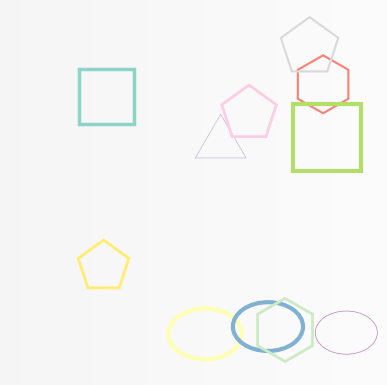[{"shape": "square", "thickness": 2.5, "radius": 0.36, "center": [0.275, 0.749]}, {"shape": "oval", "thickness": 3, "radius": 0.47, "center": [0.529, 0.133]}, {"shape": "triangle", "thickness": 0.5, "radius": 0.38, "center": [0.57, 0.628]}, {"shape": "hexagon", "thickness": 1.5, "radius": 0.38, "center": [0.834, 0.781]}, {"shape": "oval", "thickness": 3, "radius": 0.45, "center": [0.691, 0.152]}, {"shape": "square", "thickness": 3, "radius": 0.44, "center": [0.843, 0.643]}, {"shape": "pentagon", "thickness": 2, "radius": 0.37, "center": [0.643, 0.705]}, {"shape": "pentagon", "thickness": 1.5, "radius": 0.39, "center": [0.799, 0.878]}, {"shape": "oval", "thickness": 0.5, "radius": 0.4, "center": [0.894, 0.136]}, {"shape": "hexagon", "thickness": 2, "radius": 0.41, "center": [0.736, 0.143]}, {"shape": "pentagon", "thickness": 2, "radius": 0.34, "center": [0.267, 0.308]}]